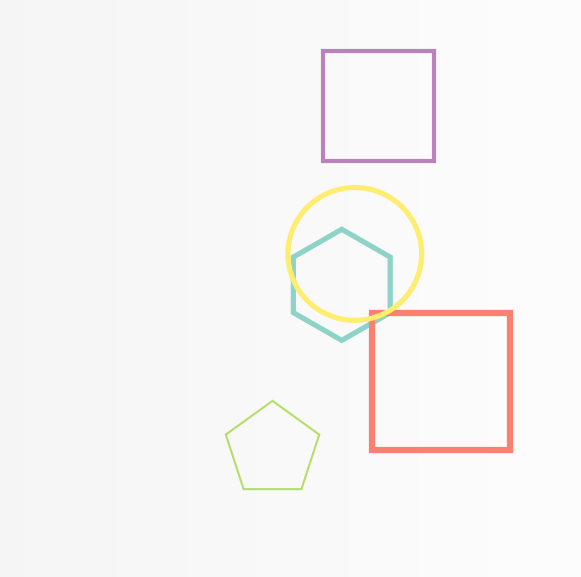[{"shape": "hexagon", "thickness": 2.5, "radius": 0.48, "center": [0.588, 0.506]}, {"shape": "square", "thickness": 3, "radius": 0.59, "center": [0.758, 0.339]}, {"shape": "pentagon", "thickness": 1, "radius": 0.42, "center": [0.469, 0.22]}, {"shape": "square", "thickness": 2, "radius": 0.48, "center": [0.651, 0.816]}, {"shape": "circle", "thickness": 2.5, "radius": 0.58, "center": [0.61, 0.559]}]